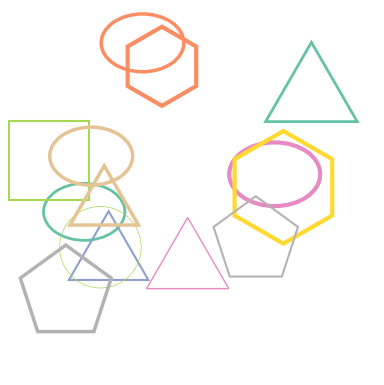[{"shape": "oval", "thickness": 2, "radius": 0.53, "center": [0.219, 0.45]}, {"shape": "triangle", "thickness": 2, "radius": 0.69, "center": [0.809, 0.753]}, {"shape": "hexagon", "thickness": 3, "radius": 0.51, "center": [0.421, 0.828]}, {"shape": "oval", "thickness": 2.5, "radius": 0.54, "center": [0.37, 0.889]}, {"shape": "triangle", "thickness": 1.5, "radius": 0.6, "center": [0.282, 0.332]}, {"shape": "oval", "thickness": 3, "radius": 0.59, "center": [0.714, 0.547]}, {"shape": "triangle", "thickness": 1, "radius": 0.62, "center": [0.487, 0.312]}, {"shape": "circle", "thickness": 0.5, "radius": 0.53, "center": [0.261, 0.358]}, {"shape": "square", "thickness": 1.5, "radius": 0.52, "center": [0.127, 0.583]}, {"shape": "hexagon", "thickness": 3, "radius": 0.73, "center": [0.736, 0.513]}, {"shape": "triangle", "thickness": 2.5, "radius": 0.51, "center": [0.271, 0.467]}, {"shape": "oval", "thickness": 2.5, "radius": 0.54, "center": [0.237, 0.594]}, {"shape": "pentagon", "thickness": 2.5, "radius": 0.62, "center": [0.171, 0.239]}, {"shape": "pentagon", "thickness": 1.5, "radius": 0.58, "center": [0.664, 0.375]}]